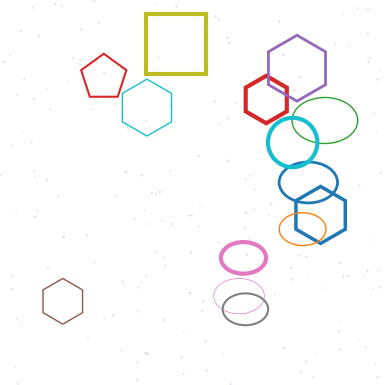[{"shape": "oval", "thickness": 2, "radius": 0.38, "center": [0.801, 0.526]}, {"shape": "hexagon", "thickness": 2.5, "radius": 0.37, "center": [0.833, 0.442]}, {"shape": "oval", "thickness": 1, "radius": 0.3, "center": [0.786, 0.405]}, {"shape": "oval", "thickness": 1, "radius": 0.43, "center": [0.844, 0.687]}, {"shape": "hexagon", "thickness": 3, "radius": 0.31, "center": [0.692, 0.741]}, {"shape": "pentagon", "thickness": 1.5, "radius": 0.31, "center": [0.27, 0.799]}, {"shape": "hexagon", "thickness": 2, "radius": 0.43, "center": [0.771, 0.823]}, {"shape": "hexagon", "thickness": 1, "radius": 0.3, "center": [0.163, 0.217]}, {"shape": "oval", "thickness": 0.5, "radius": 0.33, "center": [0.621, 0.231]}, {"shape": "oval", "thickness": 3, "radius": 0.29, "center": [0.632, 0.33]}, {"shape": "oval", "thickness": 1.5, "radius": 0.3, "center": [0.637, 0.197]}, {"shape": "square", "thickness": 3, "radius": 0.39, "center": [0.457, 0.886]}, {"shape": "hexagon", "thickness": 1, "radius": 0.37, "center": [0.382, 0.72]}, {"shape": "circle", "thickness": 3, "radius": 0.32, "center": [0.76, 0.63]}]